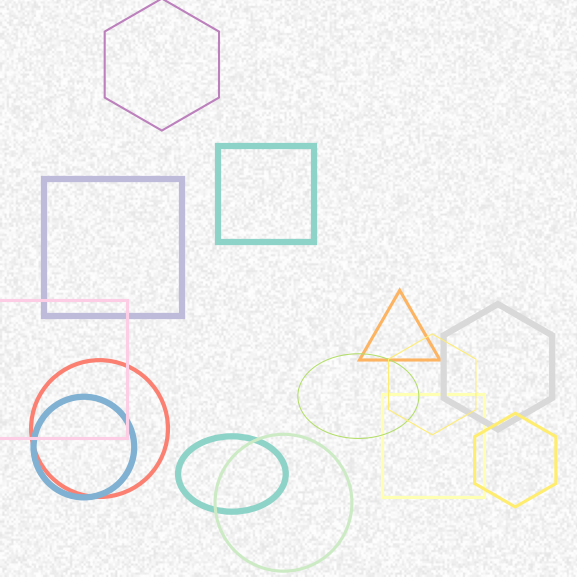[{"shape": "oval", "thickness": 3, "radius": 0.47, "center": [0.402, 0.178]}, {"shape": "square", "thickness": 3, "radius": 0.42, "center": [0.461, 0.663]}, {"shape": "square", "thickness": 1.5, "radius": 0.44, "center": [0.749, 0.227]}, {"shape": "square", "thickness": 3, "radius": 0.59, "center": [0.196, 0.571]}, {"shape": "circle", "thickness": 2, "radius": 0.59, "center": [0.172, 0.257]}, {"shape": "circle", "thickness": 3, "radius": 0.44, "center": [0.145, 0.225]}, {"shape": "triangle", "thickness": 1.5, "radius": 0.4, "center": [0.692, 0.416]}, {"shape": "oval", "thickness": 0.5, "radius": 0.52, "center": [0.62, 0.313]}, {"shape": "square", "thickness": 1.5, "radius": 0.6, "center": [0.101, 0.36]}, {"shape": "hexagon", "thickness": 3, "radius": 0.54, "center": [0.862, 0.364]}, {"shape": "hexagon", "thickness": 1, "radius": 0.57, "center": [0.28, 0.887]}, {"shape": "circle", "thickness": 1.5, "radius": 0.59, "center": [0.491, 0.129]}, {"shape": "hexagon", "thickness": 0.5, "radius": 0.44, "center": [0.748, 0.334]}, {"shape": "hexagon", "thickness": 1.5, "radius": 0.41, "center": [0.892, 0.202]}]